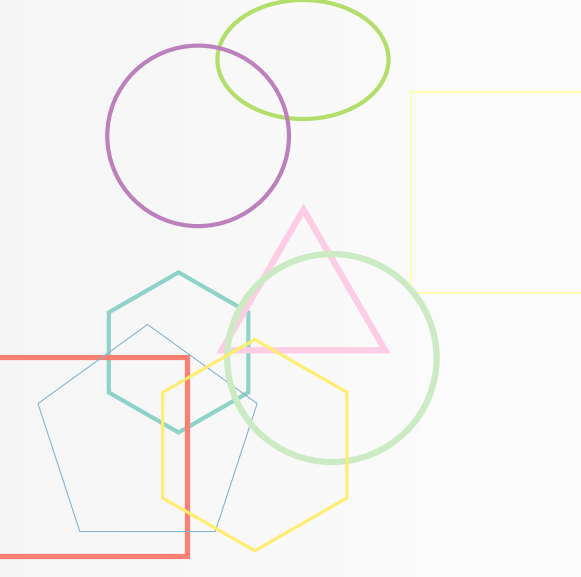[{"shape": "hexagon", "thickness": 2, "radius": 0.69, "center": [0.307, 0.389]}, {"shape": "square", "thickness": 1, "radius": 0.87, "center": [0.88, 0.666]}, {"shape": "square", "thickness": 2.5, "radius": 0.86, "center": [0.15, 0.209]}, {"shape": "pentagon", "thickness": 0.5, "radius": 0.99, "center": [0.254, 0.239]}, {"shape": "oval", "thickness": 2, "radius": 0.74, "center": [0.521, 0.896]}, {"shape": "triangle", "thickness": 3, "radius": 0.81, "center": [0.522, 0.474]}, {"shape": "circle", "thickness": 2, "radius": 0.78, "center": [0.341, 0.764]}, {"shape": "circle", "thickness": 3, "radius": 0.9, "center": [0.571, 0.379]}, {"shape": "hexagon", "thickness": 1.5, "radius": 0.91, "center": [0.438, 0.228]}]